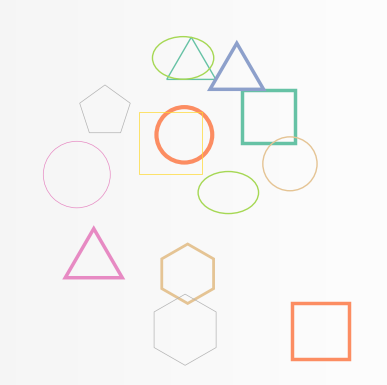[{"shape": "triangle", "thickness": 1, "radius": 0.37, "center": [0.494, 0.83]}, {"shape": "square", "thickness": 2.5, "radius": 0.34, "center": [0.693, 0.697]}, {"shape": "circle", "thickness": 3, "radius": 0.36, "center": [0.476, 0.65]}, {"shape": "square", "thickness": 2.5, "radius": 0.37, "center": [0.827, 0.14]}, {"shape": "triangle", "thickness": 2.5, "radius": 0.4, "center": [0.611, 0.808]}, {"shape": "circle", "thickness": 0.5, "radius": 0.43, "center": [0.198, 0.547]}, {"shape": "triangle", "thickness": 2.5, "radius": 0.42, "center": [0.242, 0.321]}, {"shape": "oval", "thickness": 1, "radius": 0.4, "center": [0.473, 0.849]}, {"shape": "oval", "thickness": 1, "radius": 0.39, "center": [0.589, 0.5]}, {"shape": "square", "thickness": 0.5, "radius": 0.4, "center": [0.439, 0.628]}, {"shape": "circle", "thickness": 1, "radius": 0.35, "center": [0.748, 0.575]}, {"shape": "hexagon", "thickness": 2, "radius": 0.39, "center": [0.484, 0.289]}, {"shape": "hexagon", "thickness": 0.5, "radius": 0.46, "center": [0.478, 0.144]}, {"shape": "pentagon", "thickness": 0.5, "radius": 0.34, "center": [0.271, 0.711]}]